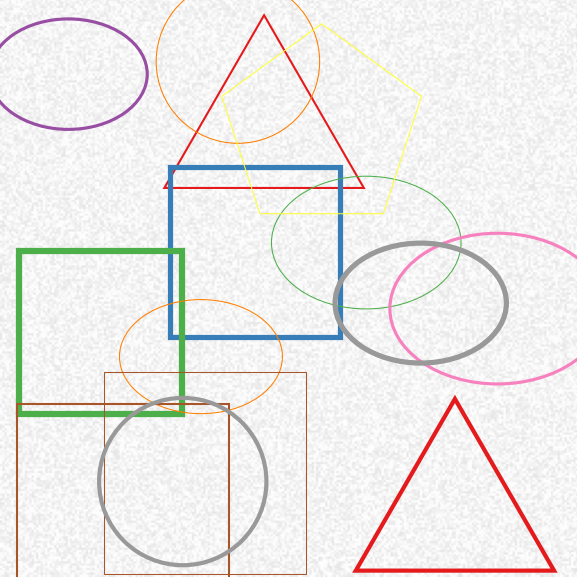[{"shape": "triangle", "thickness": 2, "radius": 0.99, "center": [0.788, 0.11]}, {"shape": "triangle", "thickness": 1, "radius": 1.0, "center": [0.457, 0.773]}, {"shape": "square", "thickness": 2.5, "radius": 0.74, "center": [0.441, 0.563]}, {"shape": "square", "thickness": 3, "radius": 0.7, "center": [0.173, 0.423]}, {"shape": "oval", "thickness": 0.5, "radius": 0.82, "center": [0.634, 0.579]}, {"shape": "oval", "thickness": 1.5, "radius": 0.68, "center": [0.118, 0.871]}, {"shape": "oval", "thickness": 0.5, "radius": 0.71, "center": [0.348, 0.382]}, {"shape": "circle", "thickness": 0.5, "radius": 0.71, "center": [0.412, 0.892]}, {"shape": "pentagon", "thickness": 0.5, "radius": 0.91, "center": [0.557, 0.776]}, {"shape": "square", "thickness": 1, "radius": 0.92, "center": [0.212, 0.116]}, {"shape": "square", "thickness": 0.5, "radius": 0.87, "center": [0.355, 0.18]}, {"shape": "oval", "thickness": 1.5, "radius": 0.93, "center": [0.862, 0.465]}, {"shape": "oval", "thickness": 2.5, "radius": 0.74, "center": [0.729, 0.474]}, {"shape": "circle", "thickness": 2, "radius": 0.72, "center": [0.316, 0.165]}]